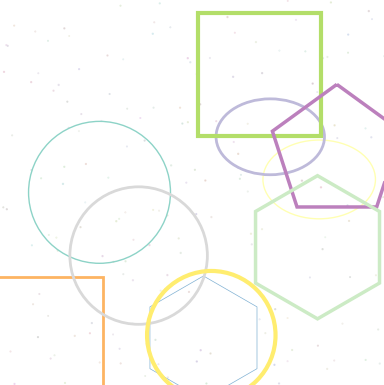[{"shape": "circle", "thickness": 1, "radius": 0.92, "center": [0.258, 0.5]}, {"shape": "oval", "thickness": 1, "radius": 0.73, "center": [0.829, 0.534]}, {"shape": "oval", "thickness": 2, "radius": 0.7, "center": [0.702, 0.645]}, {"shape": "hexagon", "thickness": 0.5, "radius": 0.8, "center": [0.528, 0.123]}, {"shape": "square", "thickness": 2, "radius": 0.8, "center": [0.108, 0.121]}, {"shape": "square", "thickness": 3, "radius": 0.8, "center": [0.675, 0.806]}, {"shape": "circle", "thickness": 2, "radius": 0.89, "center": [0.36, 0.336]}, {"shape": "pentagon", "thickness": 2.5, "radius": 0.88, "center": [0.875, 0.605]}, {"shape": "hexagon", "thickness": 2.5, "radius": 0.93, "center": [0.825, 0.358]}, {"shape": "circle", "thickness": 3, "radius": 0.83, "center": [0.549, 0.129]}]